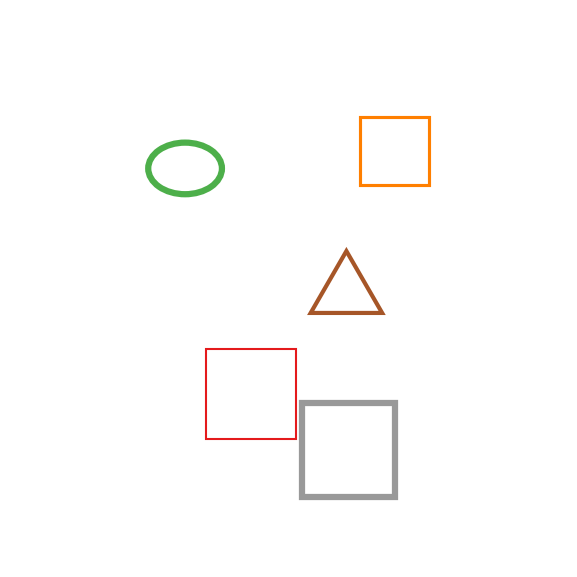[{"shape": "square", "thickness": 1, "radius": 0.39, "center": [0.435, 0.316]}, {"shape": "oval", "thickness": 3, "radius": 0.32, "center": [0.32, 0.707]}, {"shape": "square", "thickness": 1.5, "radius": 0.3, "center": [0.683, 0.737]}, {"shape": "triangle", "thickness": 2, "radius": 0.36, "center": [0.6, 0.493]}, {"shape": "square", "thickness": 3, "radius": 0.41, "center": [0.603, 0.22]}]